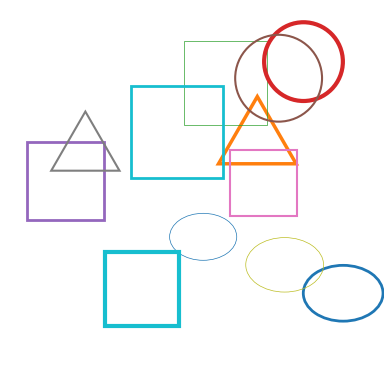[{"shape": "oval", "thickness": 0.5, "radius": 0.44, "center": [0.528, 0.385]}, {"shape": "oval", "thickness": 2, "radius": 0.52, "center": [0.891, 0.238]}, {"shape": "triangle", "thickness": 2.5, "radius": 0.58, "center": [0.668, 0.633]}, {"shape": "square", "thickness": 0.5, "radius": 0.54, "center": [0.586, 0.784]}, {"shape": "circle", "thickness": 3, "radius": 0.51, "center": [0.788, 0.84]}, {"shape": "square", "thickness": 2, "radius": 0.51, "center": [0.17, 0.531]}, {"shape": "circle", "thickness": 1.5, "radius": 0.56, "center": [0.724, 0.797]}, {"shape": "square", "thickness": 1.5, "radius": 0.43, "center": [0.684, 0.525]}, {"shape": "triangle", "thickness": 1.5, "radius": 0.51, "center": [0.222, 0.608]}, {"shape": "oval", "thickness": 0.5, "radius": 0.51, "center": [0.739, 0.312]}, {"shape": "square", "thickness": 3, "radius": 0.48, "center": [0.37, 0.249]}, {"shape": "square", "thickness": 2, "radius": 0.6, "center": [0.46, 0.657]}]